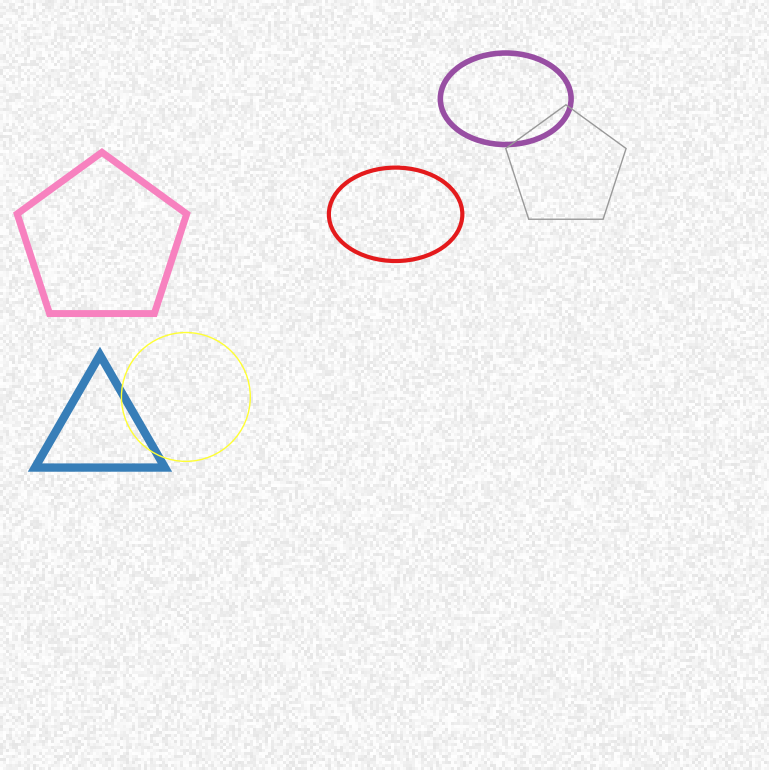[{"shape": "oval", "thickness": 1.5, "radius": 0.43, "center": [0.514, 0.722]}, {"shape": "triangle", "thickness": 3, "radius": 0.49, "center": [0.13, 0.441]}, {"shape": "oval", "thickness": 2, "radius": 0.42, "center": [0.657, 0.872]}, {"shape": "circle", "thickness": 0.5, "radius": 0.42, "center": [0.241, 0.484]}, {"shape": "pentagon", "thickness": 2.5, "radius": 0.58, "center": [0.132, 0.686]}, {"shape": "pentagon", "thickness": 0.5, "radius": 0.41, "center": [0.735, 0.782]}]